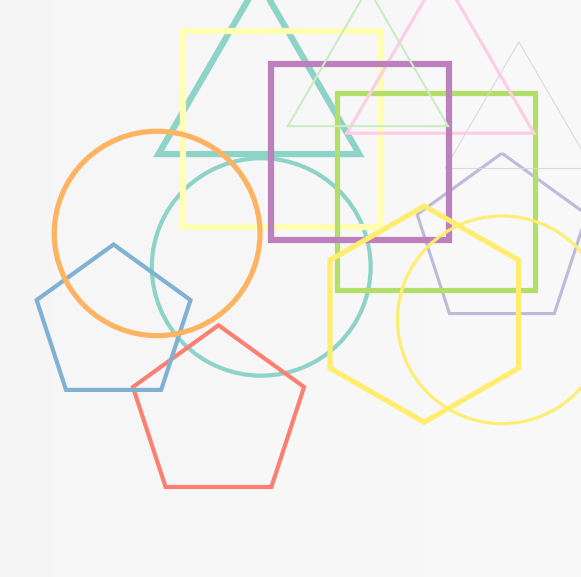[{"shape": "circle", "thickness": 2, "radius": 0.94, "center": [0.449, 0.537]}, {"shape": "triangle", "thickness": 3, "radius": 1.0, "center": [0.445, 0.832]}, {"shape": "square", "thickness": 3, "radius": 0.85, "center": [0.485, 0.776]}, {"shape": "pentagon", "thickness": 1.5, "radius": 0.77, "center": [0.864, 0.58]}, {"shape": "pentagon", "thickness": 2, "radius": 0.77, "center": [0.376, 0.281]}, {"shape": "pentagon", "thickness": 2, "radius": 0.7, "center": [0.195, 0.437]}, {"shape": "circle", "thickness": 2.5, "radius": 0.88, "center": [0.27, 0.595]}, {"shape": "square", "thickness": 2.5, "radius": 0.85, "center": [0.75, 0.667]}, {"shape": "triangle", "thickness": 1.5, "radius": 0.93, "center": [0.758, 0.861]}, {"shape": "triangle", "thickness": 0.5, "radius": 0.73, "center": [0.893, 0.781]}, {"shape": "square", "thickness": 3, "radius": 0.76, "center": [0.619, 0.736]}, {"shape": "triangle", "thickness": 1, "radius": 0.8, "center": [0.633, 0.86]}, {"shape": "hexagon", "thickness": 2.5, "radius": 0.94, "center": [0.73, 0.455]}, {"shape": "circle", "thickness": 1.5, "radius": 0.9, "center": [0.864, 0.445]}]